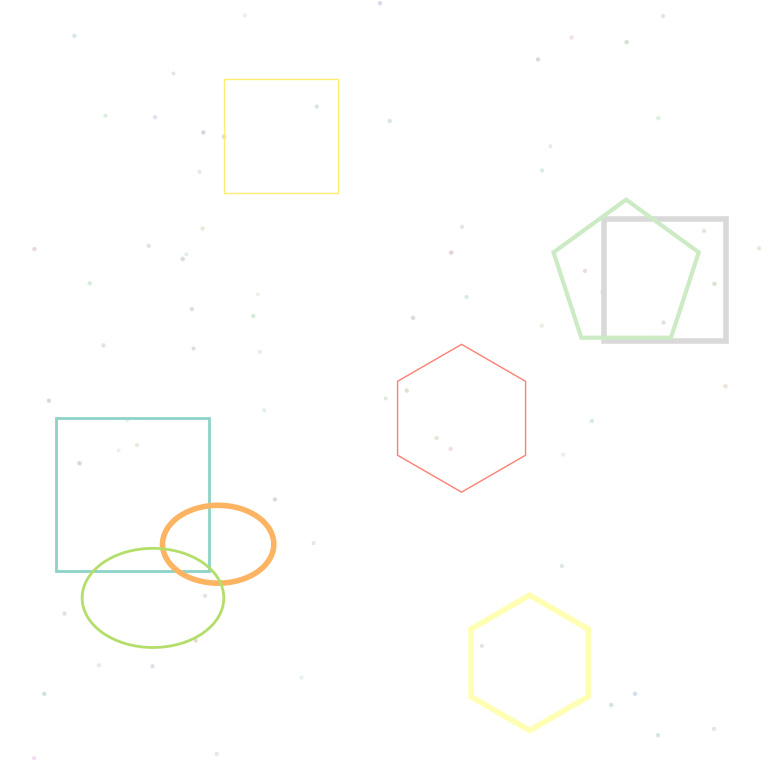[{"shape": "square", "thickness": 1, "radius": 0.5, "center": [0.171, 0.358]}, {"shape": "hexagon", "thickness": 2, "radius": 0.44, "center": [0.688, 0.139]}, {"shape": "hexagon", "thickness": 0.5, "radius": 0.48, "center": [0.599, 0.457]}, {"shape": "oval", "thickness": 2, "radius": 0.36, "center": [0.283, 0.293]}, {"shape": "oval", "thickness": 1, "radius": 0.46, "center": [0.199, 0.223]}, {"shape": "square", "thickness": 2, "radius": 0.4, "center": [0.864, 0.636]}, {"shape": "pentagon", "thickness": 1.5, "radius": 0.5, "center": [0.813, 0.642]}, {"shape": "square", "thickness": 0.5, "radius": 0.37, "center": [0.365, 0.823]}]